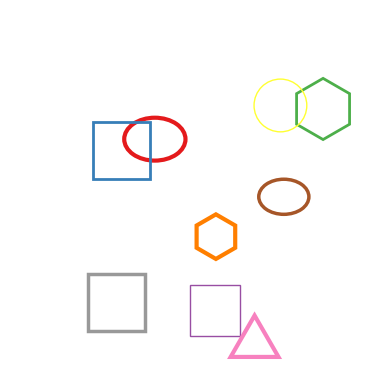[{"shape": "oval", "thickness": 3, "radius": 0.4, "center": [0.402, 0.639]}, {"shape": "square", "thickness": 2, "radius": 0.37, "center": [0.316, 0.61]}, {"shape": "hexagon", "thickness": 2, "radius": 0.4, "center": [0.839, 0.717]}, {"shape": "square", "thickness": 1, "radius": 0.33, "center": [0.559, 0.194]}, {"shape": "hexagon", "thickness": 3, "radius": 0.29, "center": [0.561, 0.385]}, {"shape": "circle", "thickness": 1, "radius": 0.34, "center": [0.728, 0.726]}, {"shape": "oval", "thickness": 2.5, "radius": 0.33, "center": [0.737, 0.489]}, {"shape": "triangle", "thickness": 3, "radius": 0.36, "center": [0.661, 0.109]}, {"shape": "square", "thickness": 2.5, "radius": 0.37, "center": [0.303, 0.214]}]